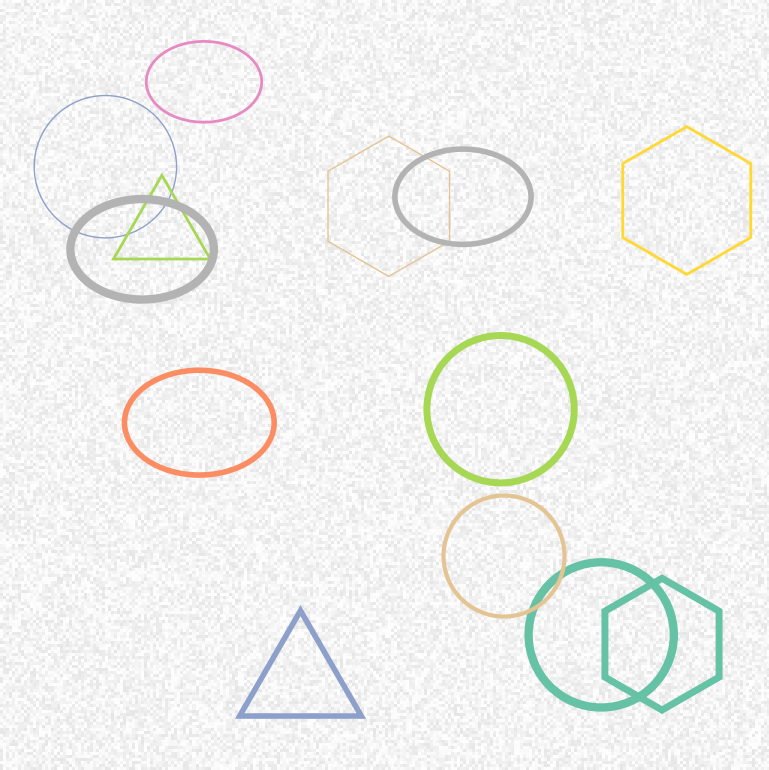[{"shape": "hexagon", "thickness": 2.5, "radius": 0.43, "center": [0.86, 0.163]}, {"shape": "circle", "thickness": 3, "radius": 0.47, "center": [0.781, 0.175]}, {"shape": "oval", "thickness": 2, "radius": 0.49, "center": [0.259, 0.451]}, {"shape": "triangle", "thickness": 2, "radius": 0.46, "center": [0.39, 0.116]}, {"shape": "circle", "thickness": 0.5, "radius": 0.46, "center": [0.137, 0.784]}, {"shape": "oval", "thickness": 1, "radius": 0.37, "center": [0.265, 0.894]}, {"shape": "circle", "thickness": 2.5, "radius": 0.48, "center": [0.65, 0.469]}, {"shape": "triangle", "thickness": 1, "radius": 0.36, "center": [0.21, 0.7]}, {"shape": "hexagon", "thickness": 1, "radius": 0.48, "center": [0.892, 0.74]}, {"shape": "hexagon", "thickness": 0.5, "radius": 0.46, "center": [0.505, 0.732]}, {"shape": "circle", "thickness": 1.5, "radius": 0.39, "center": [0.655, 0.278]}, {"shape": "oval", "thickness": 3, "radius": 0.47, "center": [0.185, 0.676]}, {"shape": "oval", "thickness": 2, "radius": 0.44, "center": [0.601, 0.744]}]